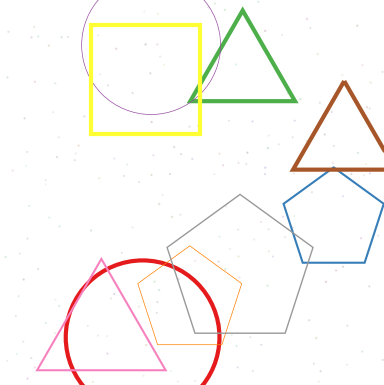[{"shape": "circle", "thickness": 3, "radius": 1.0, "center": [0.37, 0.124]}, {"shape": "pentagon", "thickness": 1.5, "radius": 0.68, "center": [0.867, 0.428]}, {"shape": "triangle", "thickness": 3, "radius": 0.79, "center": [0.63, 0.816]}, {"shape": "circle", "thickness": 0.5, "radius": 0.9, "center": [0.392, 0.883]}, {"shape": "pentagon", "thickness": 0.5, "radius": 0.71, "center": [0.493, 0.219]}, {"shape": "square", "thickness": 3, "radius": 0.71, "center": [0.377, 0.795]}, {"shape": "triangle", "thickness": 3, "radius": 0.77, "center": [0.894, 0.636]}, {"shape": "triangle", "thickness": 1.5, "radius": 0.96, "center": [0.263, 0.135]}, {"shape": "pentagon", "thickness": 1, "radius": 1.0, "center": [0.624, 0.296]}]